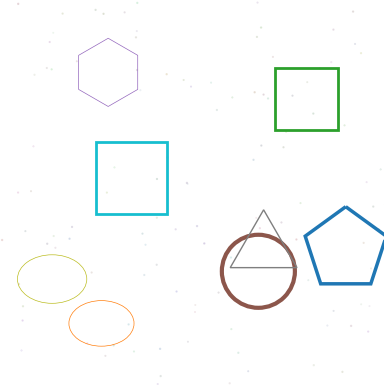[{"shape": "pentagon", "thickness": 2.5, "radius": 0.55, "center": [0.898, 0.352]}, {"shape": "oval", "thickness": 0.5, "radius": 0.42, "center": [0.264, 0.16]}, {"shape": "square", "thickness": 2, "radius": 0.41, "center": [0.795, 0.743]}, {"shape": "hexagon", "thickness": 0.5, "radius": 0.44, "center": [0.281, 0.812]}, {"shape": "circle", "thickness": 3, "radius": 0.47, "center": [0.671, 0.295]}, {"shape": "triangle", "thickness": 1, "radius": 0.5, "center": [0.685, 0.355]}, {"shape": "oval", "thickness": 0.5, "radius": 0.45, "center": [0.135, 0.275]}, {"shape": "square", "thickness": 2, "radius": 0.47, "center": [0.342, 0.537]}]